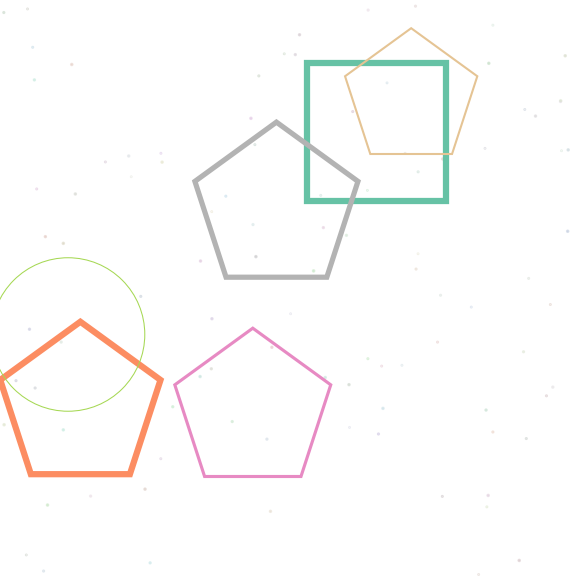[{"shape": "square", "thickness": 3, "radius": 0.6, "center": [0.651, 0.771]}, {"shape": "pentagon", "thickness": 3, "radius": 0.73, "center": [0.139, 0.296]}, {"shape": "pentagon", "thickness": 1.5, "radius": 0.71, "center": [0.438, 0.289]}, {"shape": "circle", "thickness": 0.5, "radius": 0.66, "center": [0.118, 0.42]}, {"shape": "pentagon", "thickness": 1, "radius": 0.6, "center": [0.712, 0.83]}, {"shape": "pentagon", "thickness": 2.5, "radius": 0.74, "center": [0.479, 0.639]}]